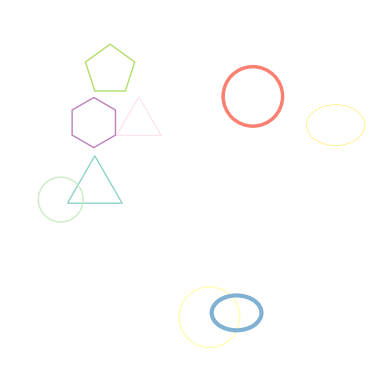[{"shape": "triangle", "thickness": 1, "radius": 0.41, "center": [0.246, 0.513]}, {"shape": "circle", "thickness": 1, "radius": 0.39, "center": [0.544, 0.176]}, {"shape": "circle", "thickness": 2.5, "radius": 0.39, "center": [0.657, 0.75]}, {"shape": "oval", "thickness": 3, "radius": 0.32, "center": [0.614, 0.187]}, {"shape": "pentagon", "thickness": 1, "radius": 0.34, "center": [0.286, 0.818]}, {"shape": "triangle", "thickness": 0.5, "radius": 0.33, "center": [0.361, 0.682]}, {"shape": "hexagon", "thickness": 1, "radius": 0.33, "center": [0.244, 0.682]}, {"shape": "circle", "thickness": 1, "radius": 0.29, "center": [0.158, 0.482]}, {"shape": "oval", "thickness": 0.5, "radius": 0.38, "center": [0.872, 0.675]}]